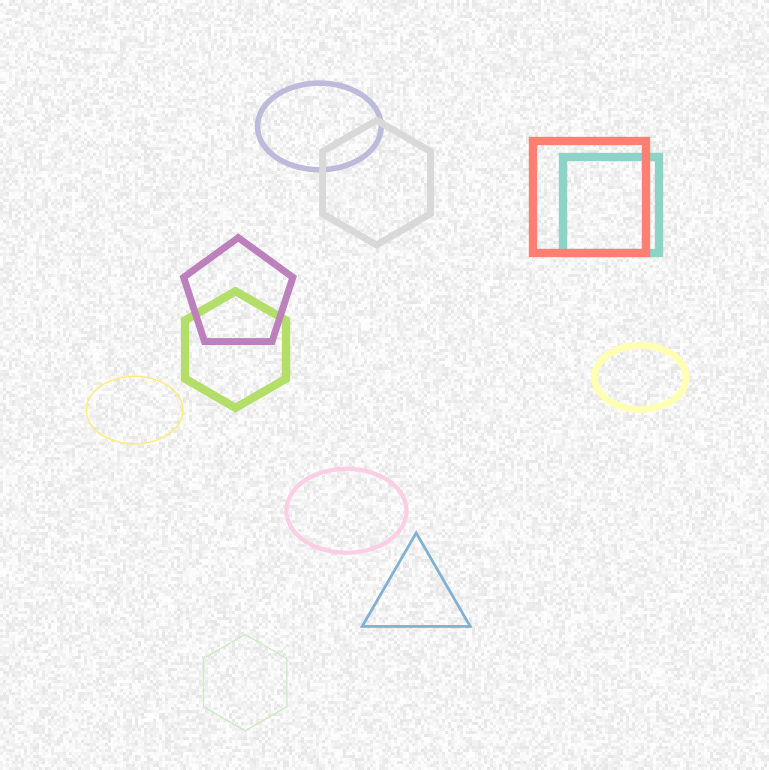[{"shape": "square", "thickness": 3, "radius": 0.31, "center": [0.793, 0.734]}, {"shape": "oval", "thickness": 2.5, "radius": 0.3, "center": [0.832, 0.51]}, {"shape": "oval", "thickness": 2, "radius": 0.4, "center": [0.415, 0.836]}, {"shape": "square", "thickness": 3, "radius": 0.36, "center": [0.766, 0.745]}, {"shape": "triangle", "thickness": 1, "radius": 0.4, "center": [0.541, 0.227]}, {"shape": "hexagon", "thickness": 3, "radius": 0.38, "center": [0.306, 0.546]}, {"shape": "oval", "thickness": 1.5, "radius": 0.39, "center": [0.45, 0.337]}, {"shape": "hexagon", "thickness": 2.5, "radius": 0.4, "center": [0.489, 0.763]}, {"shape": "pentagon", "thickness": 2.5, "radius": 0.37, "center": [0.309, 0.617]}, {"shape": "hexagon", "thickness": 0.5, "radius": 0.31, "center": [0.318, 0.113]}, {"shape": "oval", "thickness": 0.5, "radius": 0.31, "center": [0.175, 0.467]}]